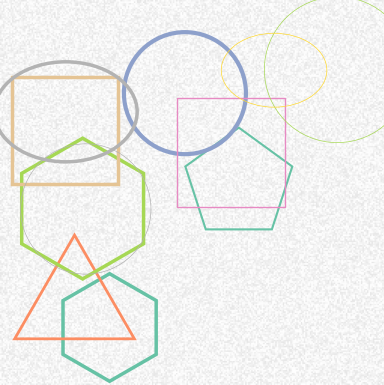[{"shape": "pentagon", "thickness": 1.5, "radius": 0.73, "center": [0.62, 0.522]}, {"shape": "hexagon", "thickness": 2.5, "radius": 0.7, "center": [0.285, 0.149]}, {"shape": "triangle", "thickness": 2, "radius": 0.9, "center": [0.194, 0.21]}, {"shape": "circle", "thickness": 3, "radius": 0.79, "center": [0.48, 0.758]}, {"shape": "square", "thickness": 1, "radius": 0.7, "center": [0.601, 0.604]}, {"shape": "circle", "thickness": 0.5, "radius": 0.95, "center": [0.876, 0.819]}, {"shape": "hexagon", "thickness": 2.5, "radius": 0.91, "center": [0.215, 0.458]}, {"shape": "oval", "thickness": 0.5, "radius": 0.69, "center": [0.712, 0.818]}, {"shape": "square", "thickness": 2.5, "radius": 0.69, "center": [0.168, 0.661]}, {"shape": "oval", "thickness": 2.5, "radius": 0.93, "center": [0.171, 0.71]}, {"shape": "circle", "thickness": 0.5, "radius": 0.85, "center": [0.223, 0.457]}]